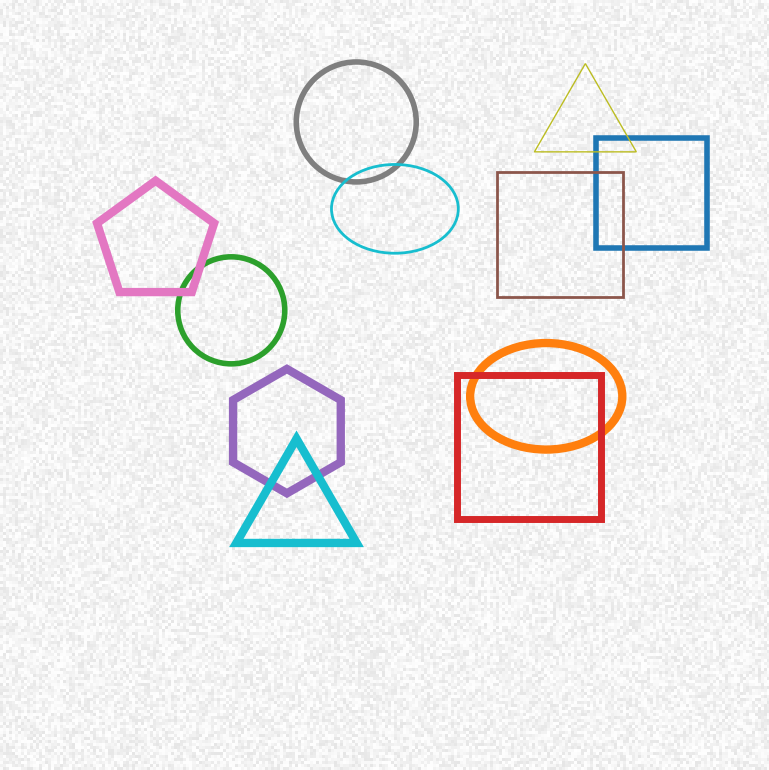[{"shape": "square", "thickness": 2, "radius": 0.36, "center": [0.846, 0.749]}, {"shape": "oval", "thickness": 3, "radius": 0.49, "center": [0.709, 0.485]}, {"shape": "circle", "thickness": 2, "radius": 0.35, "center": [0.3, 0.597]}, {"shape": "square", "thickness": 2.5, "radius": 0.47, "center": [0.687, 0.419]}, {"shape": "hexagon", "thickness": 3, "radius": 0.4, "center": [0.373, 0.44]}, {"shape": "square", "thickness": 1, "radius": 0.41, "center": [0.728, 0.695]}, {"shape": "pentagon", "thickness": 3, "radius": 0.4, "center": [0.202, 0.685]}, {"shape": "circle", "thickness": 2, "radius": 0.39, "center": [0.463, 0.842]}, {"shape": "triangle", "thickness": 0.5, "radius": 0.38, "center": [0.76, 0.841]}, {"shape": "oval", "thickness": 1, "radius": 0.41, "center": [0.513, 0.729]}, {"shape": "triangle", "thickness": 3, "radius": 0.45, "center": [0.385, 0.34]}]